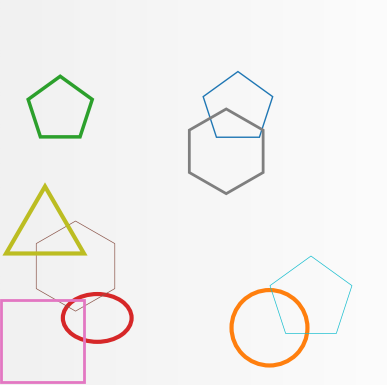[{"shape": "pentagon", "thickness": 1, "radius": 0.47, "center": [0.614, 0.72]}, {"shape": "circle", "thickness": 3, "radius": 0.49, "center": [0.695, 0.149]}, {"shape": "pentagon", "thickness": 2.5, "radius": 0.43, "center": [0.155, 0.715]}, {"shape": "oval", "thickness": 3, "radius": 0.44, "center": [0.251, 0.174]}, {"shape": "hexagon", "thickness": 0.5, "radius": 0.59, "center": [0.195, 0.309]}, {"shape": "square", "thickness": 2, "radius": 0.53, "center": [0.109, 0.114]}, {"shape": "hexagon", "thickness": 2, "radius": 0.55, "center": [0.584, 0.607]}, {"shape": "triangle", "thickness": 3, "radius": 0.58, "center": [0.116, 0.4]}, {"shape": "pentagon", "thickness": 0.5, "radius": 0.56, "center": [0.803, 0.224]}]